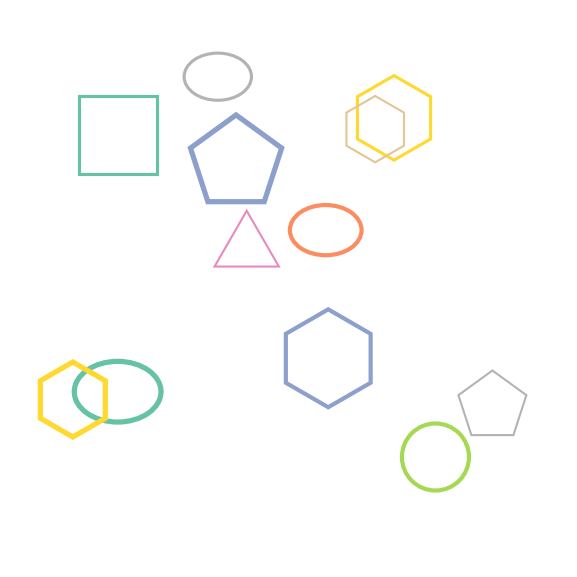[{"shape": "oval", "thickness": 2.5, "radius": 0.38, "center": [0.204, 0.321]}, {"shape": "square", "thickness": 1.5, "radius": 0.34, "center": [0.204, 0.765]}, {"shape": "oval", "thickness": 2, "radius": 0.31, "center": [0.564, 0.601]}, {"shape": "hexagon", "thickness": 2, "radius": 0.42, "center": [0.568, 0.379]}, {"shape": "pentagon", "thickness": 2.5, "radius": 0.42, "center": [0.409, 0.717]}, {"shape": "triangle", "thickness": 1, "radius": 0.32, "center": [0.427, 0.57]}, {"shape": "circle", "thickness": 2, "radius": 0.29, "center": [0.754, 0.208]}, {"shape": "hexagon", "thickness": 1.5, "radius": 0.37, "center": [0.682, 0.795]}, {"shape": "hexagon", "thickness": 2.5, "radius": 0.32, "center": [0.126, 0.307]}, {"shape": "hexagon", "thickness": 1, "radius": 0.29, "center": [0.65, 0.775]}, {"shape": "oval", "thickness": 1.5, "radius": 0.29, "center": [0.377, 0.866]}, {"shape": "pentagon", "thickness": 1, "radius": 0.31, "center": [0.853, 0.296]}]